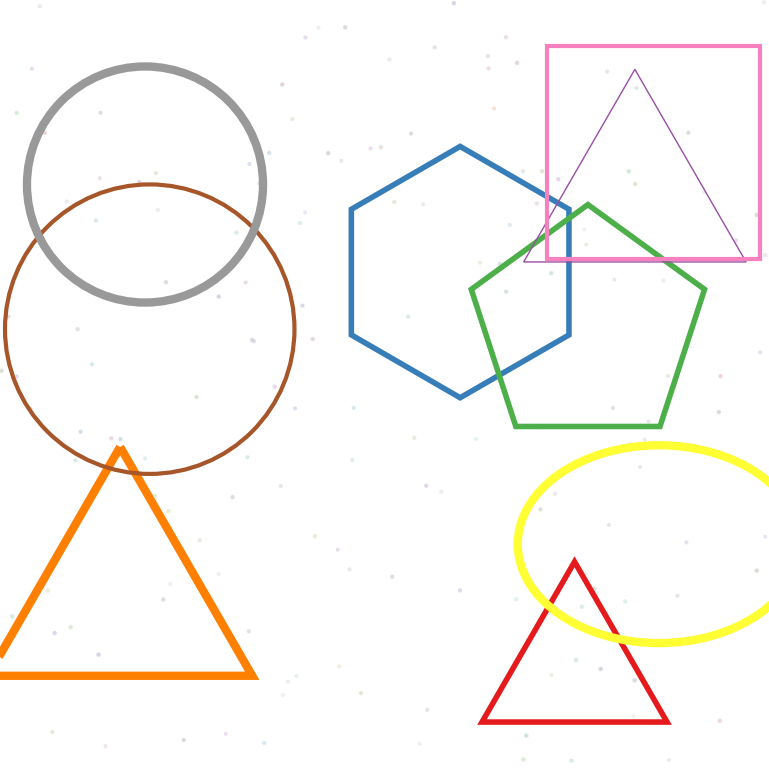[{"shape": "triangle", "thickness": 2, "radius": 0.69, "center": [0.746, 0.132]}, {"shape": "hexagon", "thickness": 2, "radius": 0.82, "center": [0.598, 0.647]}, {"shape": "pentagon", "thickness": 2, "radius": 0.8, "center": [0.764, 0.575]}, {"shape": "triangle", "thickness": 0.5, "radius": 0.83, "center": [0.824, 0.743]}, {"shape": "triangle", "thickness": 3, "radius": 0.99, "center": [0.156, 0.221]}, {"shape": "oval", "thickness": 3, "radius": 0.92, "center": [0.856, 0.293]}, {"shape": "circle", "thickness": 1.5, "radius": 0.94, "center": [0.194, 0.573]}, {"shape": "square", "thickness": 1.5, "radius": 0.69, "center": [0.848, 0.801]}, {"shape": "circle", "thickness": 3, "radius": 0.77, "center": [0.188, 0.76]}]